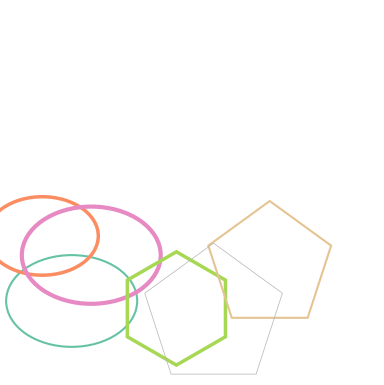[{"shape": "oval", "thickness": 1.5, "radius": 0.85, "center": [0.186, 0.218]}, {"shape": "oval", "thickness": 2.5, "radius": 0.73, "center": [0.11, 0.387]}, {"shape": "oval", "thickness": 3, "radius": 0.9, "center": [0.237, 0.337]}, {"shape": "hexagon", "thickness": 2.5, "radius": 0.74, "center": [0.458, 0.199]}, {"shape": "pentagon", "thickness": 1.5, "radius": 0.84, "center": [0.701, 0.31]}, {"shape": "pentagon", "thickness": 0.5, "radius": 0.94, "center": [0.555, 0.18]}]